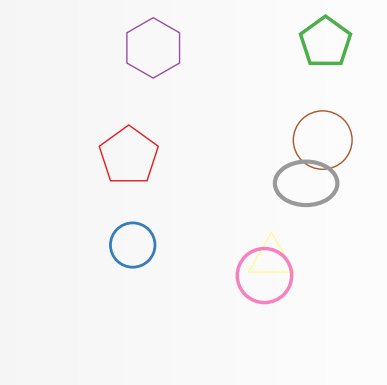[{"shape": "pentagon", "thickness": 1, "radius": 0.4, "center": [0.332, 0.595]}, {"shape": "circle", "thickness": 2, "radius": 0.29, "center": [0.342, 0.364]}, {"shape": "pentagon", "thickness": 2.5, "radius": 0.34, "center": [0.84, 0.89]}, {"shape": "hexagon", "thickness": 1, "radius": 0.39, "center": [0.395, 0.876]}, {"shape": "triangle", "thickness": 0.5, "radius": 0.34, "center": [0.7, 0.328]}, {"shape": "circle", "thickness": 1, "radius": 0.38, "center": [0.833, 0.636]}, {"shape": "circle", "thickness": 2.5, "radius": 0.35, "center": [0.683, 0.284]}, {"shape": "oval", "thickness": 3, "radius": 0.4, "center": [0.79, 0.524]}]